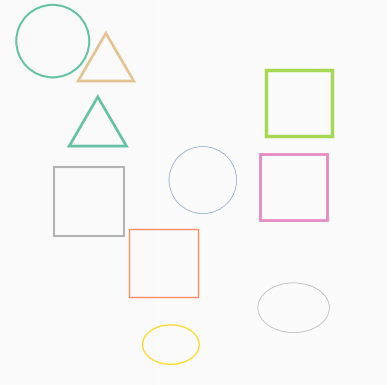[{"shape": "circle", "thickness": 1.5, "radius": 0.47, "center": [0.136, 0.893]}, {"shape": "triangle", "thickness": 2, "radius": 0.43, "center": [0.252, 0.663]}, {"shape": "square", "thickness": 1, "radius": 0.44, "center": [0.422, 0.317]}, {"shape": "circle", "thickness": 0.5, "radius": 0.44, "center": [0.523, 0.532]}, {"shape": "square", "thickness": 2, "radius": 0.43, "center": [0.758, 0.514]}, {"shape": "square", "thickness": 2.5, "radius": 0.43, "center": [0.772, 0.732]}, {"shape": "oval", "thickness": 1, "radius": 0.37, "center": [0.441, 0.105]}, {"shape": "triangle", "thickness": 2, "radius": 0.41, "center": [0.273, 0.831]}, {"shape": "square", "thickness": 1.5, "radius": 0.45, "center": [0.229, 0.477]}, {"shape": "oval", "thickness": 0.5, "radius": 0.46, "center": [0.758, 0.201]}]